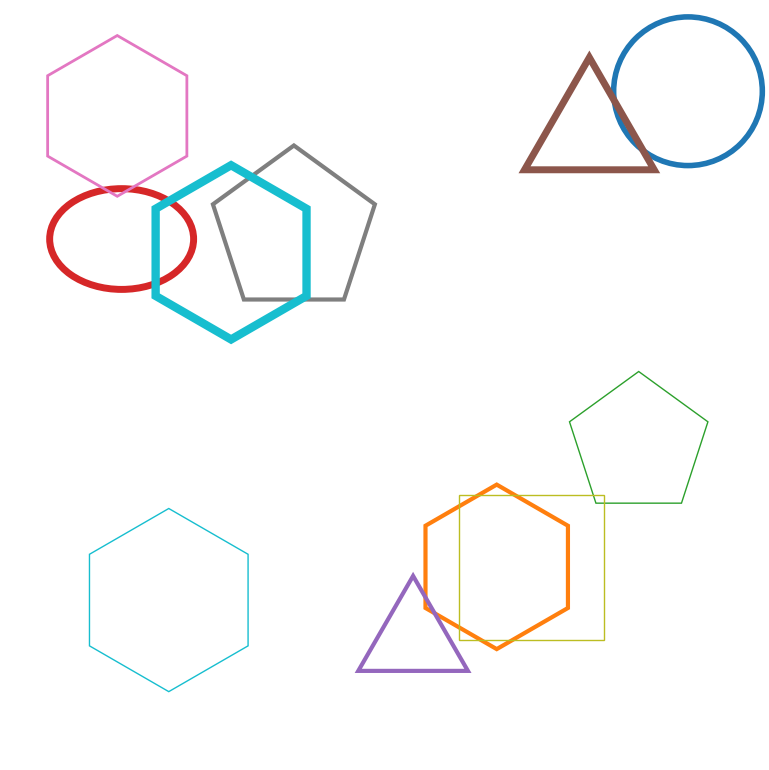[{"shape": "circle", "thickness": 2, "radius": 0.48, "center": [0.893, 0.882]}, {"shape": "hexagon", "thickness": 1.5, "radius": 0.53, "center": [0.645, 0.264]}, {"shape": "pentagon", "thickness": 0.5, "radius": 0.47, "center": [0.829, 0.423]}, {"shape": "oval", "thickness": 2.5, "radius": 0.47, "center": [0.158, 0.69]}, {"shape": "triangle", "thickness": 1.5, "radius": 0.41, "center": [0.536, 0.17]}, {"shape": "triangle", "thickness": 2.5, "radius": 0.49, "center": [0.765, 0.828]}, {"shape": "hexagon", "thickness": 1, "radius": 0.52, "center": [0.152, 0.849]}, {"shape": "pentagon", "thickness": 1.5, "radius": 0.55, "center": [0.382, 0.7]}, {"shape": "square", "thickness": 0.5, "radius": 0.47, "center": [0.69, 0.263]}, {"shape": "hexagon", "thickness": 0.5, "radius": 0.59, "center": [0.219, 0.221]}, {"shape": "hexagon", "thickness": 3, "radius": 0.57, "center": [0.3, 0.672]}]